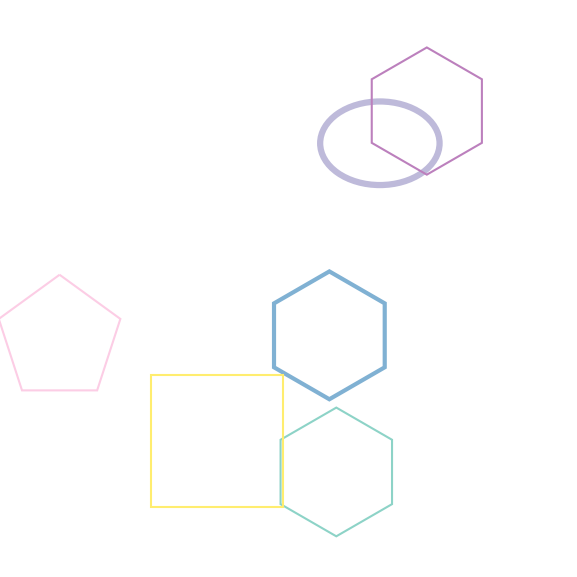[{"shape": "hexagon", "thickness": 1, "radius": 0.56, "center": [0.582, 0.182]}, {"shape": "oval", "thickness": 3, "radius": 0.52, "center": [0.658, 0.751]}, {"shape": "hexagon", "thickness": 2, "radius": 0.55, "center": [0.57, 0.418]}, {"shape": "pentagon", "thickness": 1, "radius": 0.55, "center": [0.103, 0.413]}, {"shape": "hexagon", "thickness": 1, "radius": 0.55, "center": [0.739, 0.807]}, {"shape": "square", "thickness": 1, "radius": 0.57, "center": [0.375, 0.235]}]